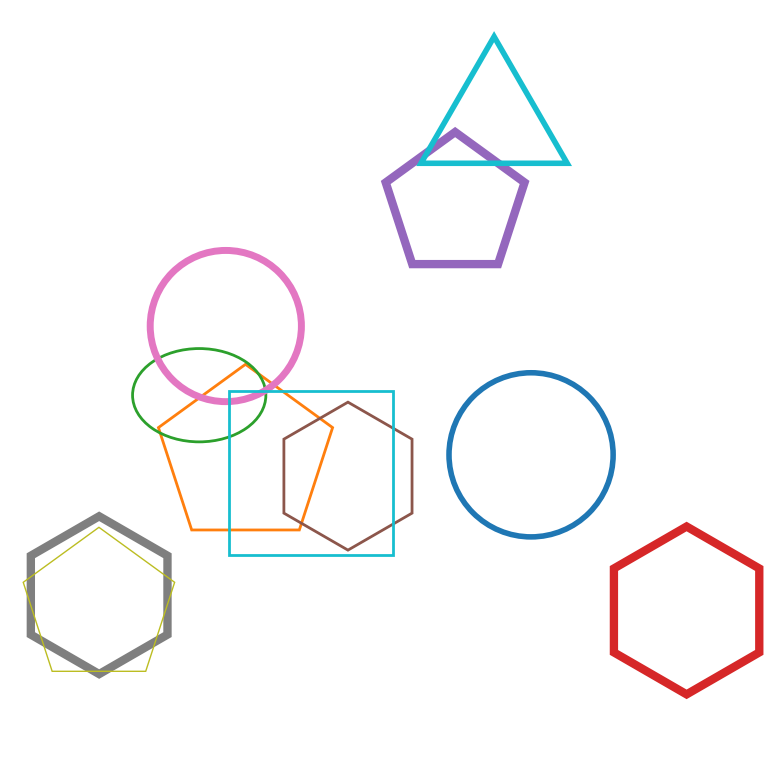[{"shape": "circle", "thickness": 2, "radius": 0.53, "center": [0.69, 0.409]}, {"shape": "pentagon", "thickness": 1, "radius": 0.59, "center": [0.319, 0.408]}, {"shape": "oval", "thickness": 1, "radius": 0.43, "center": [0.259, 0.487]}, {"shape": "hexagon", "thickness": 3, "radius": 0.54, "center": [0.892, 0.207]}, {"shape": "pentagon", "thickness": 3, "radius": 0.47, "center": [0.591, 0.734]}, {"shape": "hexagon", "thickness": 1, "radius": 0.48, "center": [0.452, 0.382]}, {"shape": "circle", "thickness": 2.5, "radius": 0.49, "center": [0.293, 0.577]}, {"shape": "hexagon", "thickness": 3, "radius": 0.51, "center": [0.129, 0.227]}, {"shape": "pentagon", "thickness": 0.5, "radius": 0.52, "center": [0.128, 0.212]}, {"shape": "square", "thickness": 1, "radius": 0.53, "center": [0.404, 0.385]}, {"shape": "triangle", "thickness": 2, "radius": 0.55, "center": [0.642, 0.843]}]